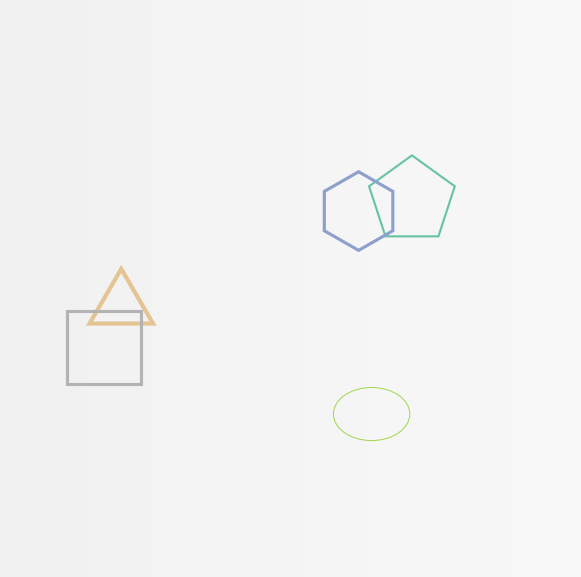[{"shape": "pentagon", "thickness": 1, "radius": 0.39, "center": [0.709, 0.653]}, {"shape": "hexagon", "thickness": 1.5, "radius": 0.34, "center": [0.617, 0.634]}, {"shape": "oval", "thickness": 0.5, "radius": 0.33, "center": [0.639, 0.282]}, {"shape": "triangle", "thickness": 2, "radius": 0.32, "center": [0.209, 0.47]}, {"shape": "square", "thickness": 1.5, "radius": 0.32, "center": [0.18, 0.397]}]